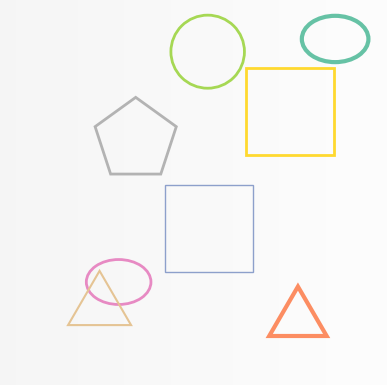[{"shape": "oval", "thickness": 3, "radius": 0.43, "center": [0.865, 0.899]}, {"shape": "triangle", "thickness": 3, "radius": 0.43, "center": [0.769, 0.17]}, {"shape": "square", "thickness": 1, "radius": 0.57, "center": [0.54, 0.407]}, {"shape": "oval", "thickness": 2, "radius": 0.42, "center": [0.306, 0.268]}, {"shape": "circle", "thickness": 2, "radius": 0.47, "center": [0.536, 0.866]}, {"shape": "square", "thickness": 2, "radius": 0.57, "center": [0.747, 0.711]}, {"shape": "triangle", "thickness": 1.5, "radius": 0.47, "center": [0.257, 0.203]}, {"shape": "pentagon", "thickness": 2, "radius": 0.55, "center": [0.35, 0.637]}]